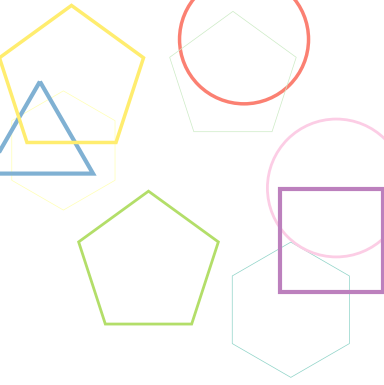[{"shape": "hexagon", "thickness": 0.5, "radius": 0.88, "center": [0.755, 0.195]}, {"shape": "hexagon", "thickness": 0.5, "radius": 0.77, "center": [0.165, 0.609]}, {"shape": "circle", "thickness": 2.5, "radius": 0.84, "center": [0.634, 0.898]}, {"shape": "triangle", "thickness": 3, "radius": 0.8, "center": [0.104, 0.629]}, {"shape": "pentagon", "thickness": 2, "radius": 0.95, "center": [0.386, 0.313]}, {"shape": "circle", "thickness": 2, "radius": 0.9, "center": [0.874, 0.512]}, {"shape": "square", "thickness": 3, "radius": 0.67, "center": [0.861, 0.376]}, {"shape": "pentagon", "thickness": 0.5, "radius": 0.86, "center": [0.605, 0.798]}, {"shape": "pentagon", "thickness": 2.5, "radius": 0.98, "center": [0.186, 0.789]}]